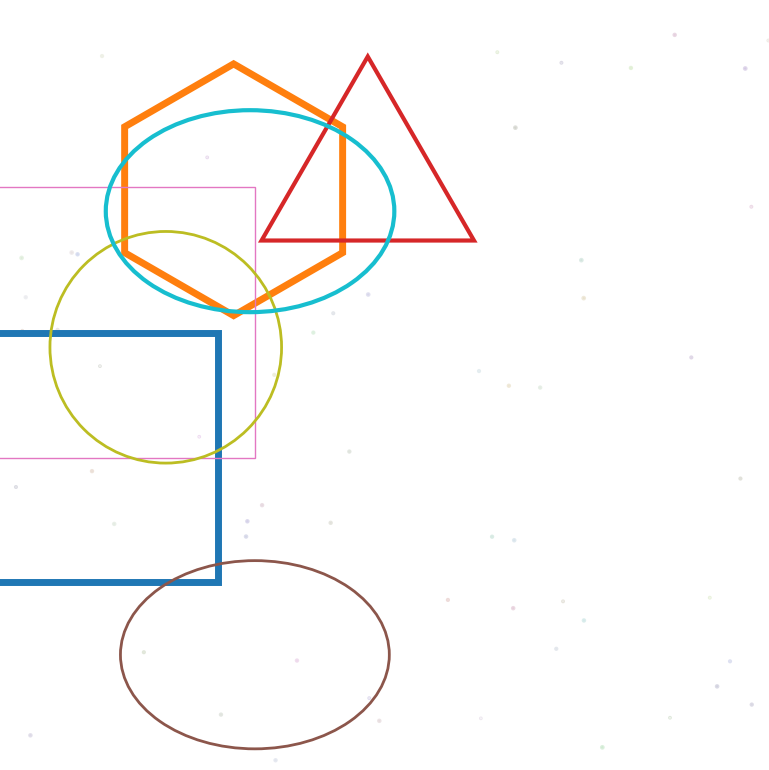[{"shape": "square", "thickness": 2.5, "radius": 0.81, "center": [0.121, 0.406]}, {"shape": "hexagon", "thickness": 2.5, "radius": 0.82, "center": [0.303, 0.754]}, {"shape": "triangle", "thickness": 1.5, "radius": 0.8, "center": [0.478, 0.767]}, {"shape": "oval", "thickness": 1, "radius": 0.87, "center": [0.331, 0.15]}, {"shape": "square", "thickness": 0.5, "radius": 0.88, "center": [0.155, 0.581]}, {"shape": "circle", "thickness": 1, "radius": 0.75, "center": [0.215, 0.549]}, {"shape": "oval", "thickness": 1.5, "radius": 0.94, "center": [0.325, 0.726]}]